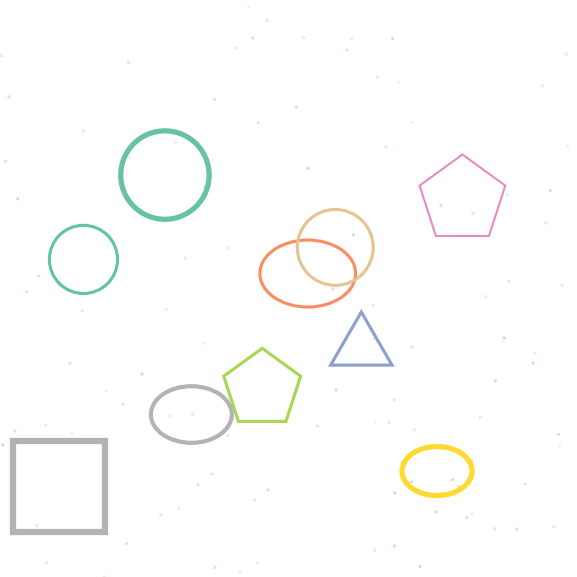[{"shape": "circle", "thickness": 2.5, "radius": 0.38, "center": [0.286, 0.696]}, {"shape": "circle", "thickness": 1.5, "radius": 0.3, "center": [0.145, 0.55]}, {"shape": "oval", "thickness": 1.5, "radius": 0.41, "center": [0.533, 0.525]}, {"shape": "triangle", "thickness": 1.5, "radius": 0.31, "center": [0.626, 0.398]}, {"shape": "pentagon", "thickness": 1, "radius": 0.39, "center": [0.801, 0.654]}, {"shape": "pentagon", "thickness": 1.5, "radius": 0.35, "center": [0.454, 0.326]}, {"shape": "oval", "thickness": 2.5, "radius": 0.3, "center": [0.757, 0.183]}, {"shape": "circle", "thickness": 1.5, "radius": 0.33, "center": [0.581, 0.571]}, {"shape": "oval", "thickness": 2, "radius": 0.35, "center": [0.331, 0.281]}, {"shape": "square", "thickness": 3, "radius": 0.4, "center": [0.102, 0.157]}]